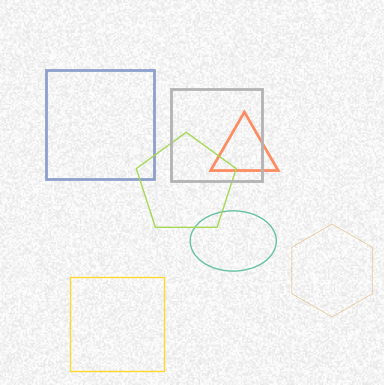[{"shape": "oval", "thickness": 1, "radius": 0.56, "center": [0.606, 0.374]}, {"shape": "triangle", "thickness": 2, "radius": 0.51, "center": [0.635, 0.608]}, {"shape": "square", "thickness": 2, "radius": 0.71, "center": [0.26, 0.676]}, {"shape": "pentagon", "thickness": 1, "radius": 0.68, "center": [0.484, 0.52]}, {"shape": "square", "thickness": 1, "radius": 0.61, "center": [0.304, 0.157]}, {"shape": "hexagon", "thickness": 0.5, "radius": 0.6, "center": [0.862, 0.297]}, {"shape": "square", "thickness": 2, "radius": 0.59, "center": [0.562, 0.649]}]